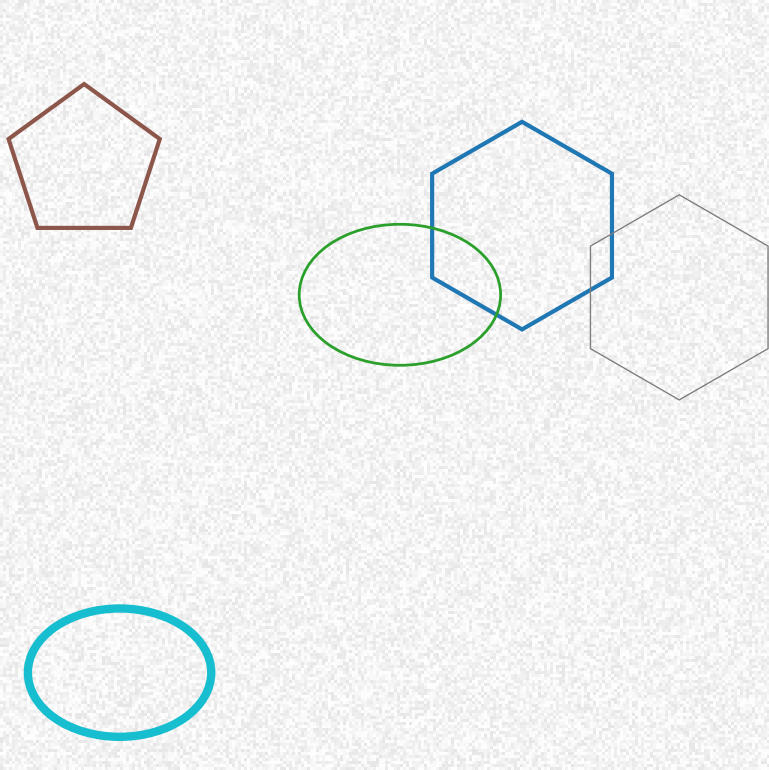[{"shape": "hexagon", "thickness": 1.5, "radius": 0.67, "center": [0.678, 0.707]}, {"shape": "oval", "thickness": 1, "radius": 0.65, "center": [0.519, 0.617]}, {"shape": "pentagon", "thickness": 1.5, "radius": 0.52, "center": [0.109, 0.788]}, {"shape": "hexagon", "thickness": 0.5, "radius": 0.67, "center": [0.882, 0.614]}, {"shape": "oval", "thickness": 3, "radius": 0.6, "center": [0.155, 0.126]}]